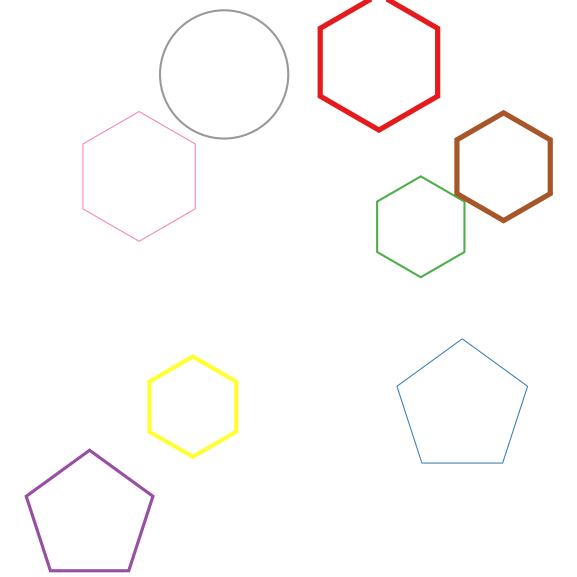[{"shape": "hexagon", "thickness": 2.5, "radius": 0.59, "center": [0.656, 0.891]}, {"shape": "pentagon", "thickness": 0.5, "radius": 0.59, "center": [0.8, 0.294]}, {"shape": "hexagon", "thickness": 1, "radius": 0.44, "center": [0.729, 0.606]}, {"shape": "pentagon", "thickness": 1.5, "radius": 0.58, "center": [0.155, 0.104]}, {"shape": "hexagon", "thickness": 2, "radius": 0.43, "center": [0.334, 0.295]}, {"shape": "hexagon", "thickness": 2.5, "radius": 0.47, "center": [0.872, 0.71]}, {"shape": "hexagon", "thickness": 0.5, "radius": 0.56, "center": [0.241, 0.694]}, {"shape": "circle", "thickness": 1, "radius": 0.56, "center": [0.388, 0.87]}]